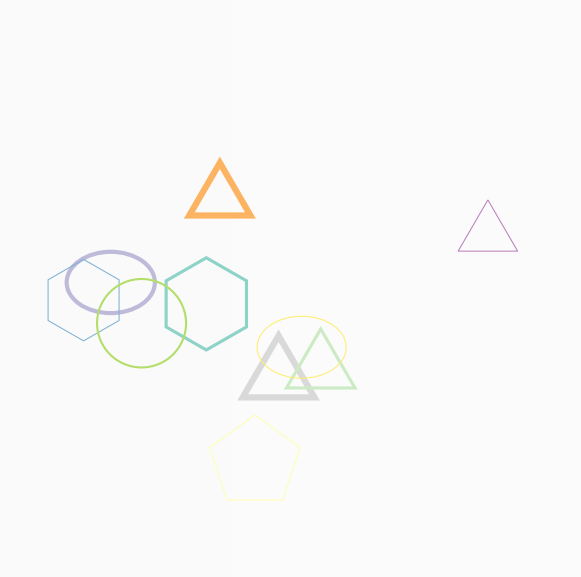[{"shape": "hexagon", "thickness": 1.5, "radius": 0.4, "center": [0.355, 0.473]}, {"shape": "pentagon", "thickness": 0.5, "radius": 0.41, "center": [0.438, 0.199]}, {"shape": "oval", "thickness": 2, "radius": 0.38, "center": [0.191, 0.51]}, {"shape": "hexagon", "thickness": 0.5, "radius": 0.35, "center": [0.144, 0.479]}, {"shape": "triangle", "thickness": 3, "radius": 0.3, "center": [0.378, 0.656]}, {"shape": "circle", "thickness": 1, "radius": 0.38, "center": [0.244, 0.439]}, {"shape": "triangle", "thickness": 3, "radius": 0.36, "center": [0.479, 0.347]}, {"shape": "triangle", "thickness": 0.5, "radius": 0.3, "center": [0.839, 0.594]}, {"shape": "triangle", "thickness": 1.5, "radius": 0.34, "center": [0.552, 0.361]}, {"shape": "oval", "thickness": 0.5, "radius": 0.38, "center": [0.519, 0.398]}]